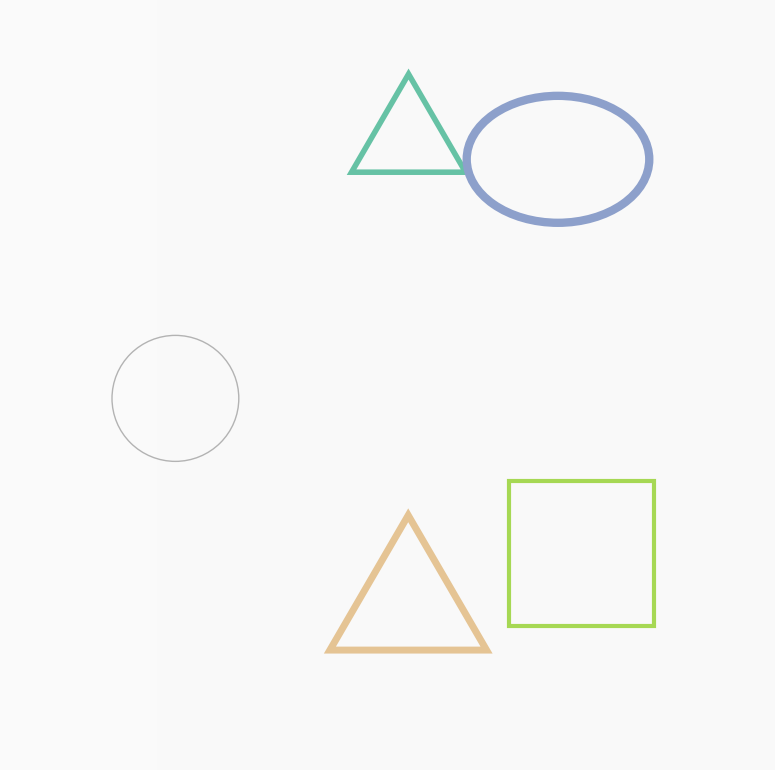[{"shape": "triangle", "thickness": 2, "radius": 0.42, "center": [0.527, 0.819]}, {"shape": "oval", "thickness": 3, "radius": 0.59, "center": [0.72, 0.793]}, {"shape": "square", "thickness": 1.5, "radius": 0.47, "center": [0.75, 0.281]}, {"shape": "triangle", "thickness": 2.5, "radius": 0.58, "center": [0.527, 0.214]}, {"shape": "circle", "thickness": 0.5, "radius": 0.41, "center": [0.226, 0.483]}]